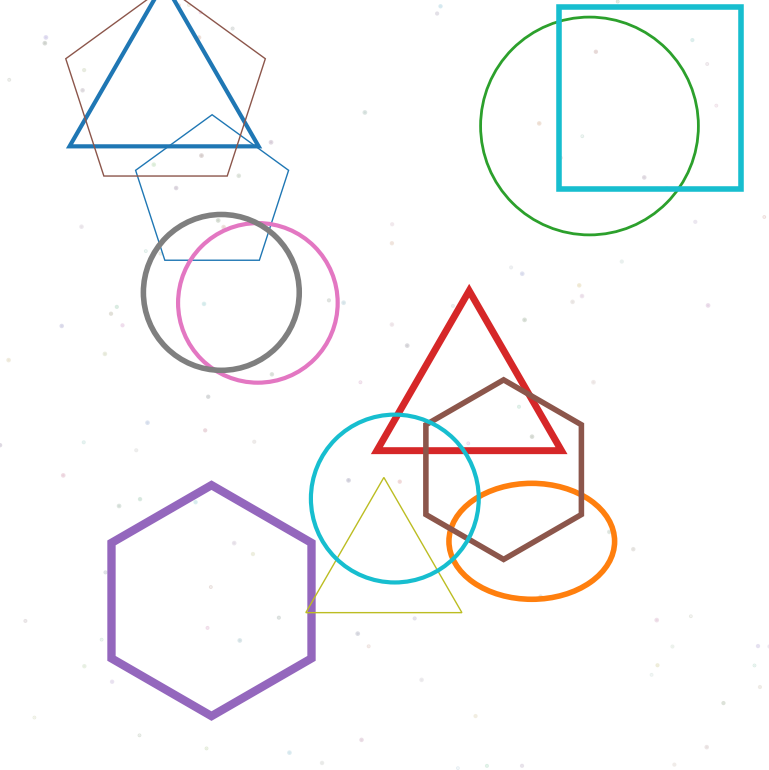[{"shape": "pentagon", "thickness": 0.5, "radius": 0.52, "center": [0.275, 0.747]}, {"shape": "triangle", "thickness": 1.5, "radius": 0.71, "center": [0.213, 0.881]}, {"shape": "oval", "thickness": 2, "radius": 0.54, "center": [0.691, 0.297]}, {"shape": "circle", "thickness": 1, "radius": 0.71, "center": [0.766, 0.836]}, {"shape": "triangle", "thickness": 2.5, "radius": 0.69, "center": [0.609, 0.484]}, {"shape": "hexagon", "thickness": 3, "radius": 0.75, "center": [0.275, 0.22]}, {"shape": "pentagon", "thickness": 0.5, "radius": 0.68, "center": [0.215, 0.882]}, {"shape": "hexagon", "thickness": 2, "radius": 0.58, "center": [0.654, 0.39]}, {"shape": "circle", "thickness": 1.5, "radius": 0.52, "center": [0.335, 0.607]}, {"shape": "circle", "thickness": 2, "radius": 0.51, "center": [0.287, 0.62]}, {"shape": "triangle", "thickness": 0.5, "radius": 0.59, "center": [0.499, 0.263]}, {"shape": "square", "thickness": 2, "radius": 0.59, "center": [0.845, 0.873]}, {"shape": "circle", "thickness": 1.5, "radius": 0.54, "center": [0.513, 0.353]}]